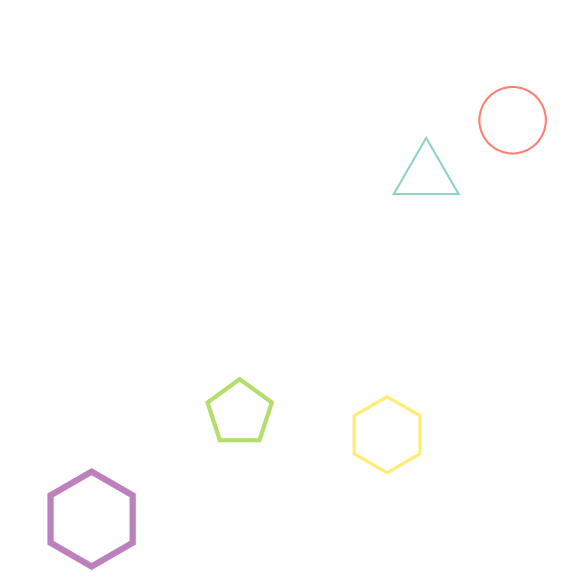[{"shape": "triangle", "thickness": 1, "radius": 0.32, "center": [0.738, 0.696]}, {"shape": "circle", "thickness": 1, "radius": 0.29, "center": [0.888, 0.791]}, {"shape": "pentagon", "thickness": 2, "radius": 0.29, "center": [0.415, 0.284]}, {"shape": "hexagon", "thickness": 3, "radius": 0.41, "center": [0.159, 0.1]}, {"shape": "hexagon", "thickness": 1.5, "radius": 0.33, "center": [0.67, 0.246]}]